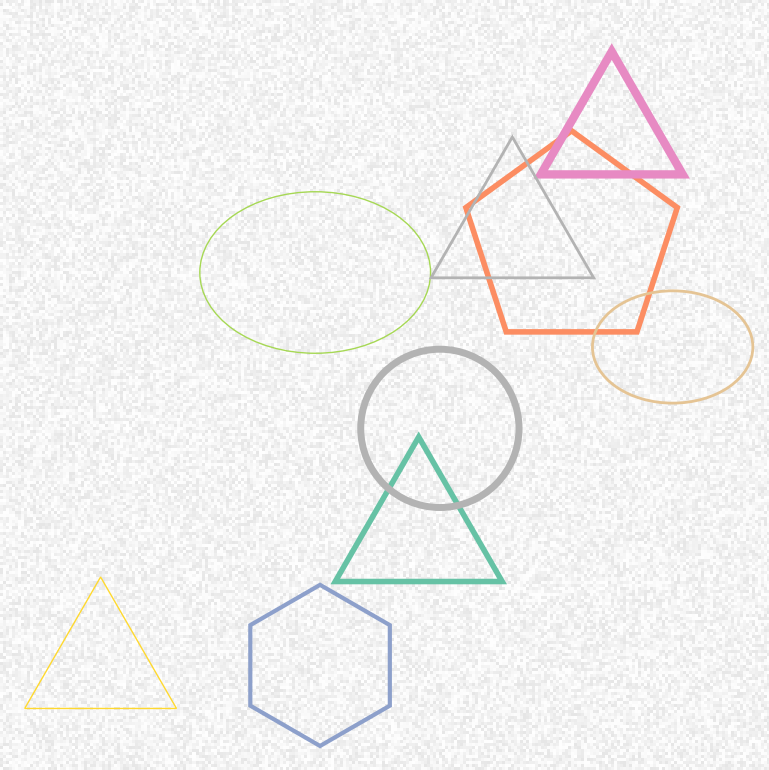[{"shape": "triangle", "thickness": 2, "radius": 0.63, "center": [0.544, 0.307]}, {"shape": "pentagon", "thickness": 2, "radius": 0.72, "center": [0.742, 0.686]}, {"shape": "hexagon", "thickness": 1.5, "radius": 0.52, "center": [0.416, 0.136]}, {"shape": "triangle", "thickness": 3, "radius": 0.53, "center": [0.794, 0.827]}, {"shape": "oval", "thickness": 0.5, "radius": 0.75, "center": [0.409, 0.646]}, {"shape": "triangle", "thickness": 0.5, "radius": 0.57, "center": [0.131, 0.137]}, {"shape": "oval", "thickness": 1, "radius": 0.52, "center": [0.874, 0.549]}, {"shape": "circle", "thickness": 2.5, "radius": 0.51, "center": [0.571, 0.444]}, {"shape": "triangle", "thickness": 1, "radius": 0.61, "center": [0.665, 0.7]}]